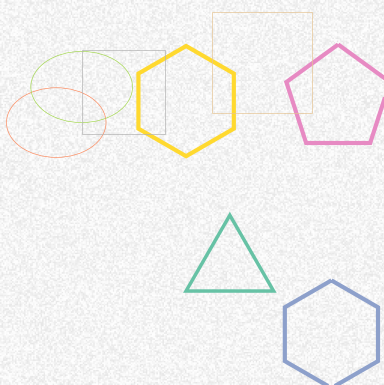[{"shape": "triangle", "thickness": 2.5, "radius": 0.66, "center": [0.597, 0.31]}, {"shape": "oval", "thickness": 0.5, "radius": 0.65, "center": [0.146, 0.682]}, {"shape": "hexagon", "thickness": 3, "radius": 0.7, "center": [0.861, 0.132]}, {"shape": "pentagon", "thickness": 3, "radius": 0.71, "center": [0.878, 0.743]}, {"shape": "oval", "thickness": 0.5, "radius": 0.66, "center": [0.212, 0.774]}, {"shape": "hexagon", "thickness": 3, "radius": 0.72, "center": [0.483, 0.737]}, {"shape": "square", "thickness": 0.5, "radius": 0.65, "center": [0.68, 0.838]}, {"shape": "square", "thickness": 0.5, "radius": 0.54, "center": [0.321, 0.761]}]